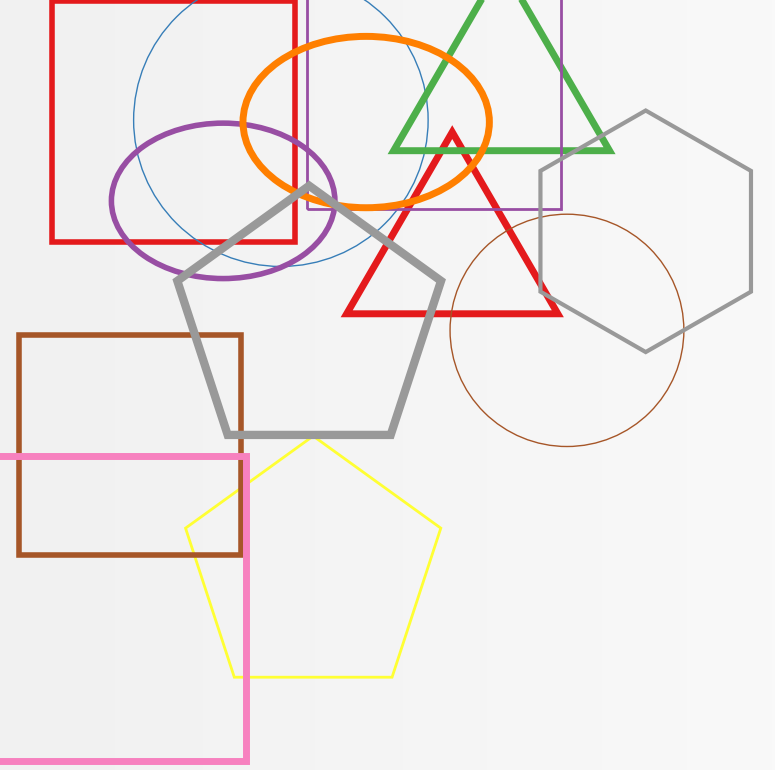[{"shape": "square", "thickness": 2, "radius": 0.78, "center": [0.224, 0.843]}, {"shape": "triangle", "thickness": 2.5, "radius": 0.79, "center": [0.584, 0.671]}, {"shape": "circle", "thickness": 0.5, "radius": 0.95, "center": [0.362, 0.844]}, {"shape": "triangle", "thickness": 2.5, "radius": 0.8, "center": [0.647, 0.885]}, {"shape": "oval", "thickness": 2, "radius": 0.72, "center": [0.288, 0.739]}, {"shape": "square", "thickness": 1, "radius": 0.82, "center": [0.56, 0.893]}, {"shape": "oval", "thickness": 2.5, "radius": 0.79, "center": [0.472, 0.841]}, {"shape": "pentagon", "thickness": 1, "radius": 0.87, "center": [0.404, 0.261]}, {"shape": "circle", "thickness": 0.5, "radius": 0.75, "center": [0.732, 0.571]}, {"shape": "square", "thickness": 2, "radius": 0.72, "center": [0.168, 0.422]}, {"shape": "square", "thickness": 2.5, "radius": 0.99, "center": [0.12, 0.21]}, {"shape": "hexagon", "thickness": 1.5, "radius": 0.78, "center": [0.833, 0.7]}, {"shape": "pentagon", "thickness": 3, "radius": 0.89, "center": [0.399, 0.58]}]